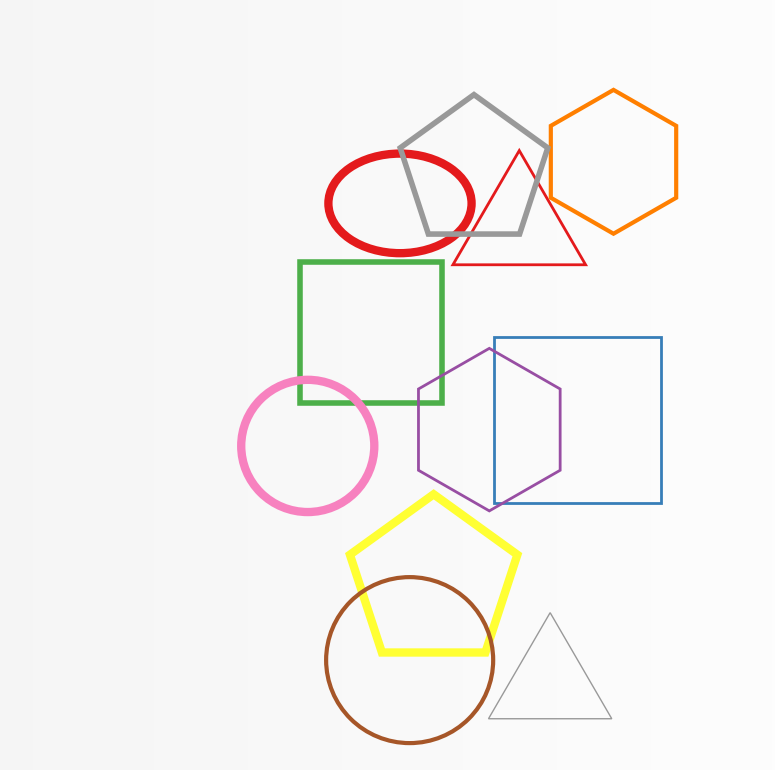[{"shape": "oval", "thickness": 3, "radius": 0.46, "center": [0.516, 0.736]}, {"shape": "triangle", "thickness": 1, "radius": 0.49, "center": [0.67, 0.706]}, {"shape": "square", "thickness": 1, "radius": 0.54, "center": [0.745, 0.455]}, {"shape": "square", "thickness": 2, "radius": 0.46, "center": [0.478, 0.569]}, {"shape": "hexagon", "thickness": 1, "radius": 0.53, "center": [0.631, 0.442]}, {"shape": "hexagon", "thickness": 1.5, "radius": 0.47, "center": [0.792, 0.79]}, {"shape": "pentagon", "thickness": 3, "radius": 0.57, "center": [0.56, 0.244]}, {"shape": "circle", "thickness": 1.5, "radius": 0.54, "center": [0.529, 0.143]}, {"shape": "circle", "thickness": 3, "radius": 0.43, "center": [0.397, 0.421]}, {"shape": "pentagon", "thickness": 2, "radius": 0.5, "center": [0.612, 0.777]}, {"shape": "triangle", "thickness": 0.5, "radius": 0.46, "center": [0.71, 0.112]}]